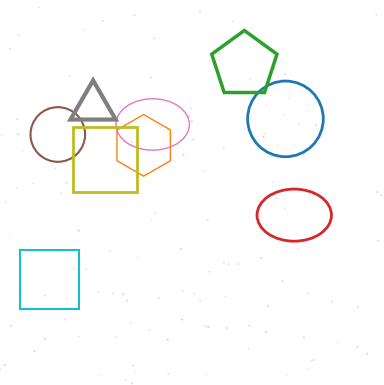[{"shape": "circle", "thickness": 2, "radius": 0.49, "center": [0.741, 0.691]}, {"shape": "hexagon", "thickness": 1, "radius": 0.4, "center": [0.373, 0.623]}, {"shape": "pentagon", "thickness": 2.5, "radius": 0.45, "center": [0.635, 0.832]}, {"shape": "oval", "thickness": 2, "radius": 0.48, "center": [0.764, 0.441]}, {"shape": "circle", "thickness": 1.5, "radius": 0.35, "center": [0.15, 0.651]}, {"shape": "oval", "thickness": 1, "radius": 0.48, "center": [0.397, 0.677]}, {"shape": "triangle", "thickness": 3, "radius": 0.34, "center": [0.242, 0.723]}, {"shape": "square", "thickness": 2, "radius": 0.42, "center": [0.273, 0.586]}, {"shape": "square", "thickness": 1.5, "radius": 0.38, "center": [0.129, 0.275]}]